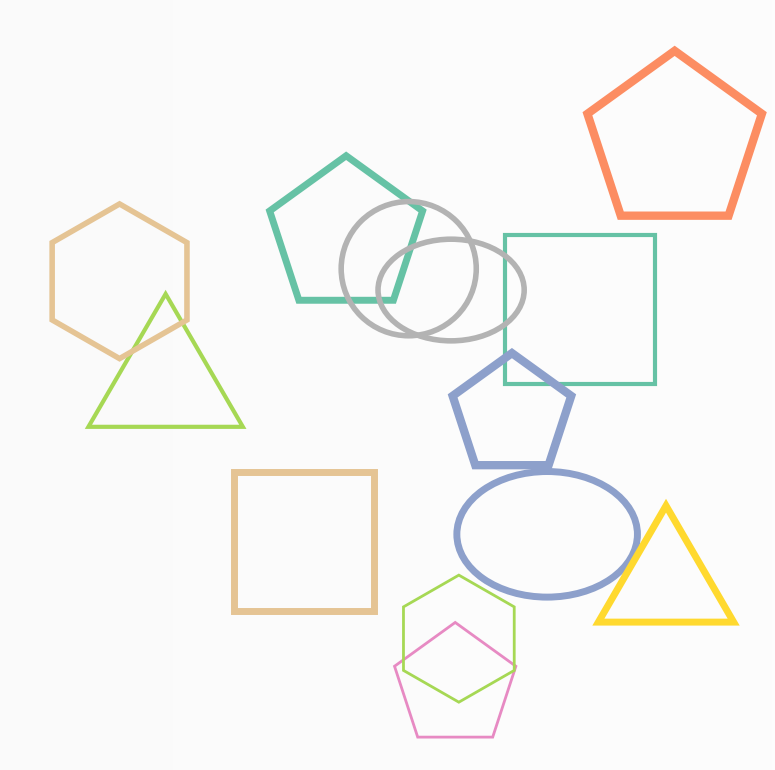[{"shape": "square", "thickness": 1.5, "radius": 0.49, "center": [0.749, 0.598]}, {"shape": "pentagon", "thickness": 2.5, "radius": 0.52, "center": [0.447, 0.694]}, {"shape": "pentagon", "thickness": 3, "radius": 0.59, "center": [0.871, 0.816]}, {"shape": "pentagon", "thickness": 3, "radius": 0.4, "center": [0.661, 0.461]}, {"shape": "oval", "thickness": 2.5, "radius": 0.58, "center": [0.706, 0.306]}, {"shape": "pentagon", "thickness": 1, "radius": 0.41, "center": [0.587, 0.109]}, {"shape": "triangle", "thickness": 1.5, "radius": 0.58, "center": [0.214, 0.503]}, {"shape": "hexagon", "thickness": 1, "radius": 0.41, "center": [0.592, 0.171]}, {"shape": "triangle", "thickness": 2.5, "radius": 0.5, "center": [0.859, 0.242]}, {"shape": "square", "thickness": 2.5, "radius": 0.45, "center": [0.393, 0.296]}, {"shape": "hexagon", "thickness": 2, "radius": 0.5, "center": [0.154, 0.635]}, {"shape": "oval", "thickness": 2, "radius": 0.47, "center": [0.582, 0.623]}, {"shape": "circle", "thickness": 2, "radius": 0.44, "center": [0.527, 0.651]}]